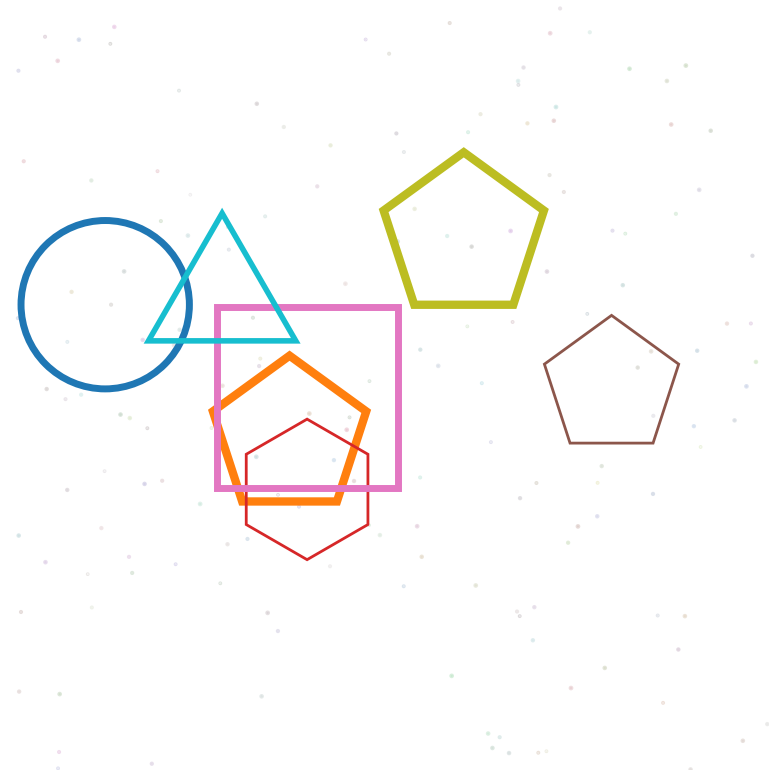[{"shape": "circle", "thickness": 2.5, "radius": 0.55, "center": [0.137, 0.604]}, {"shape": "pentagon", "thickness": 3, "radius": 0.52, "center": [0.376, 0.433]}, {"shape": "hexagon", "thickness": 1, "radius": 0.46, "center": [0.399, 0.364]}, {"shape": "pentagon", "thickness": 1, "radius": 0.46, "center": [0.794, 0.499]}, {"shape": "square", "thickness": 2.5, "radius": 0.59, "center": [0.399, 0.484]}, {"shape": "pentagon", "thickness": 3, "radius": 0.55, "center": [0.602, 0.693]}, {"shape": "triangle", "thickness": 2, "radius": 0.55, "center": [0.288, 0.613]}]